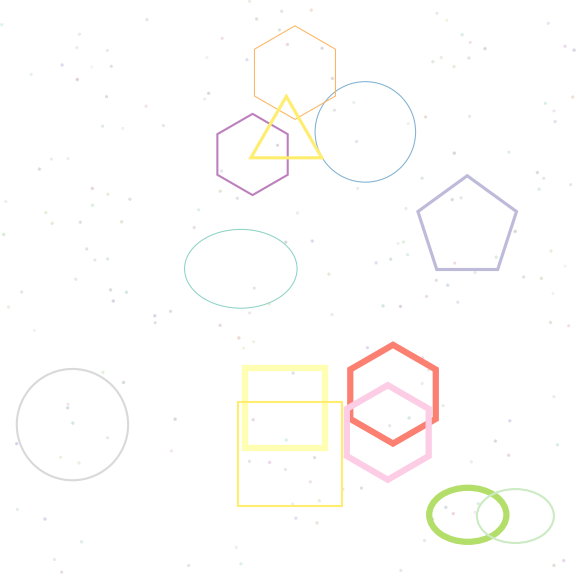[{"shape": "oval", "thickness": 0.5, "radius": 0.49, "center": [0.417, 0.534]}, {"shape": "square", "thickness": 3, "radius": 0.35, "center": [0.494, 0.293]}, {"shape": "pentagon", "thickness": 1.5, "radius": 0.45, "center": [0.809, 0.605]}, {"shape": "hexagon", "thickness": 3, "radius": 0.43, "center": [0.681, 0.317]}, {"shape": "circle", "thickness": 0.5, "radius": 0.44, "center": [0.633, 0.771]}, {"shape": "hexagon", "thickness": 0.5, "radius": 0.4, "center": [0.511, 0.873]}, {"shape": "oval", "thickness": 3, "radius": 0.33, "center": [0.81, 0.108]}, {"shape": "hexagon", "thickness": 3, "radius": 0.41, "center": [0.671, 0.25]}, {"shape": "circle", "thickness": 1, "radius": 0.48, "center": [0.125, 0.264]}, {"shape": "hexagon", "thickness": 1, "radius": 0.35, "center": [0.437, 0.732]}, {"shape": "oval", "thickness": 1, "radius": 0.33, "center": [0.892, 0.106]}, {"shape": "triangle", "thickness": 1.5, "radius": 0.35, "center": [0.496, 0.761]}, {"shape": "square", "thickness": 1, "radius": 0.45, "center": [0.502, 0.213]}]